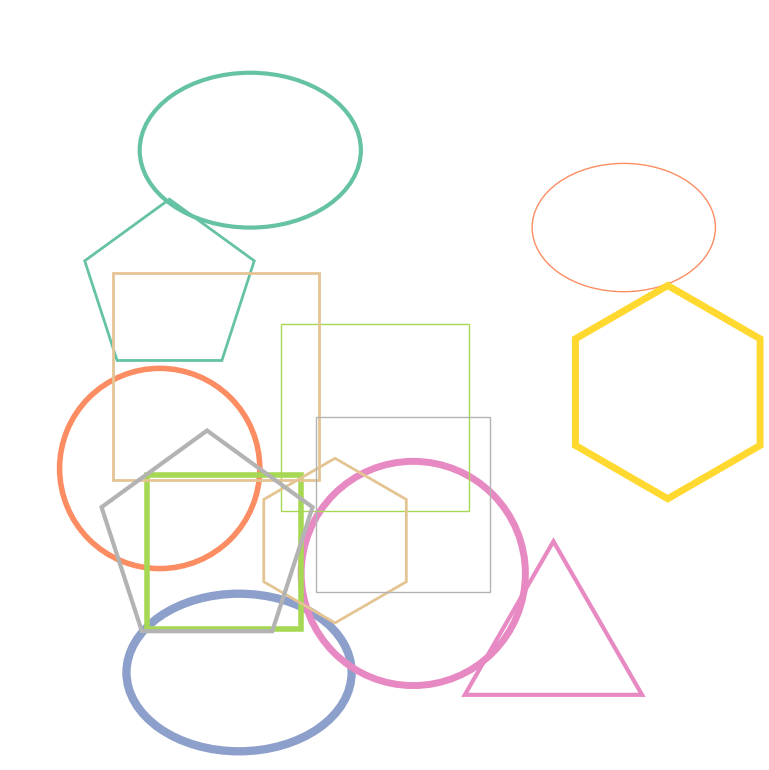[{"shape": "pentagon", "thickness": 1, "radius": 0.58, "center": [0.22, 0.626]}, {"shape": "oval", "thickness": 1.5, "radius": 0.72, "center": [0.325, 0.805]}, {"shape": "oval", "thickness": 0.5, "radius": 0.6, "center": [0.81, 0.704]}, {"shape": "circle", "thickness": 2, "radius": 0.65, "center": [0.207, 0.392]}, {"shape": "oval", "thickness": 3, "radius": 0.73, "center": [0.31, 0.127]}, {"shape": "circle", "thickness": 2.5, "radius": 0.73, "center": [0.537, 0.255]}, {"shape": "triangle", "thickness": 1.5, "radius": 0.66, "center": [0.719, 0.164]}, {"shape": "square", "thickness": 2, "radius": 0.5, "center": [0.291, 0.283]}, {"shape": "square", "thickness": 0.5, "radius": 0.61, "center": [0.487, 0.458]}, {"shape": "hexagon", "thickness": 2.5, "radius": 0.69, "center": [0.867, 0.491]}, {"shape": "hexagon", "thickness": 1, "radius": 0.53, "center": [0.435, 0.298]}, {"shape": "square", "thickness": 1, "radius": 0.67, "center": [0.28, 0.511]}, {"shape": "pentagon", "thickness": 1.5, "radius": 0.72, "center": [0.269, 0.297]}, {"shape": "square", "thickness": 0.5, "radius": 0.57, "center": [0.524, 0.345]}]